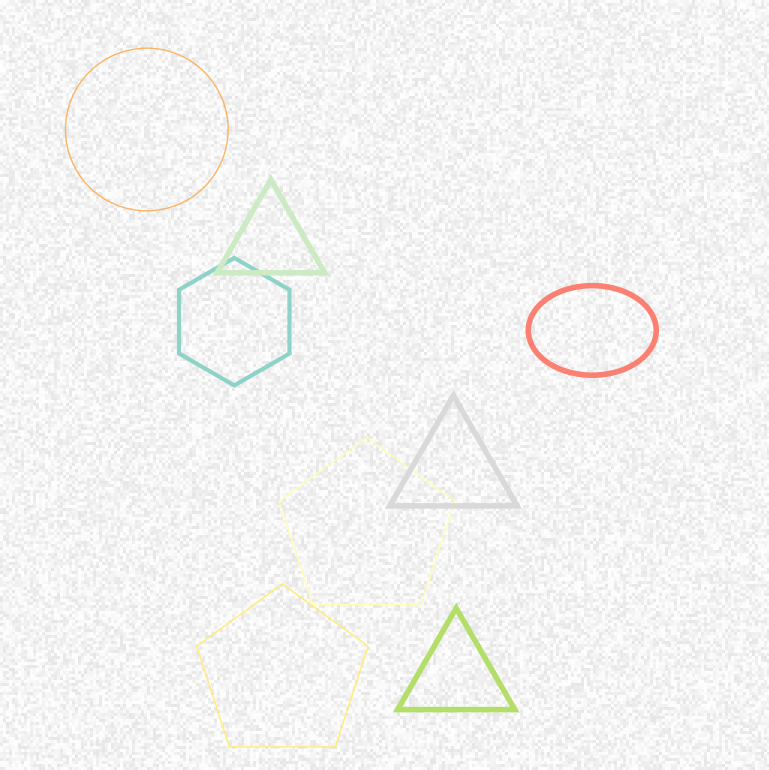[{"shape": "hexagon", "thickness": 1.5, "radius": 0.41, "center": [0.304, 0.582]}, {"shape": "pentagon", "thickness": 0.5, "radius": 0.6, "center": [0.477, 0.312]}, {"shape": "oval", "thickness": 2, "radius": 0.42, "center": [0.769, 0.571]}, {"shape": "circle", "thickness": 0.5, "radius": 0.53, "center": [0.191, 0.832]}, {"shape": "triangle", "thickness": 2, "radius": 0.44, "center": [0.592, 0.122]}, {"shape": "triangle", "thickness": 2, "radius": 0.48, "center": [0.589, 0.391]}, {"shape": "triangle", "thickness": 2, "radius": 0.4, "center": [0.352, 0.686]}, {"shape": "pentagon", "thickness": 0.5, "radius": 0.59, "center": [0.367, 0.125]}]